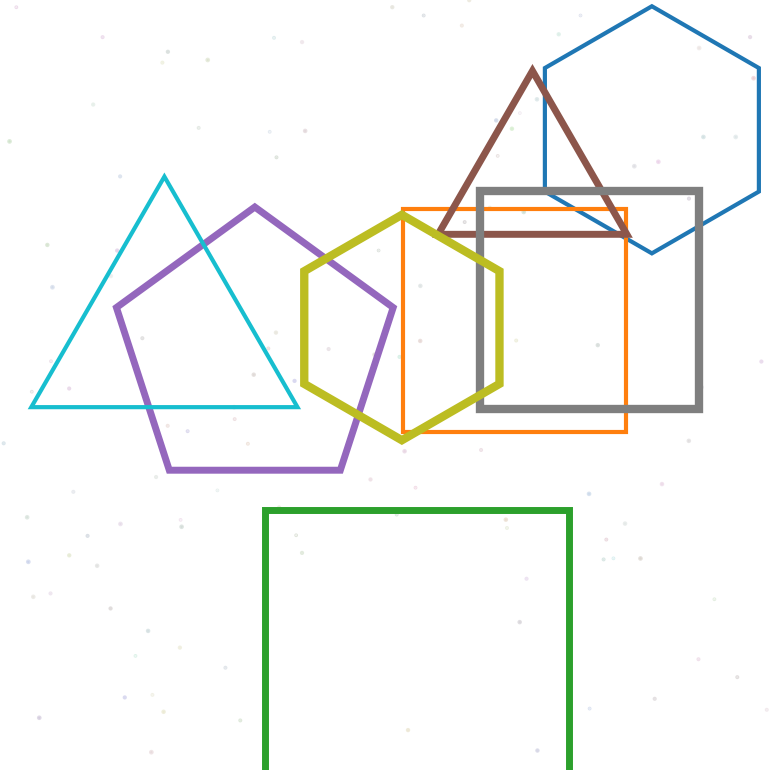[{"shape": "hexagon", "thickness": 1.5, "radius": 0.8, "center": [0.847, 0.831]}, {"shape": "square", "thickness": 1.5, "radius": 0.73, "center": [0.668, 0.584]}, {"shape": "square", "thickness": 2.5, "radius": 0.99, "center": [0.541, 0.14]}, {"shape": "pentagon", "thickness": 2.5, "radius": 0.94, "center": [0.331, 0.542]}, {"shape": "triangle", "thickness": 2.5, "radius": 0.71, "center": [0.692, 0.766]}, {"shape": "square", "thickness": 3, "radius": 0.71, "center": [0.765, 0.61]}, {"shape": "hexagon", "thickness": 3, "radius": 0.73, "center": [0.522, 0.575]}, {"shape": "triangle", "thickness": 1.5, "radius": 1.0, "center": [0.213, 0.571]}]